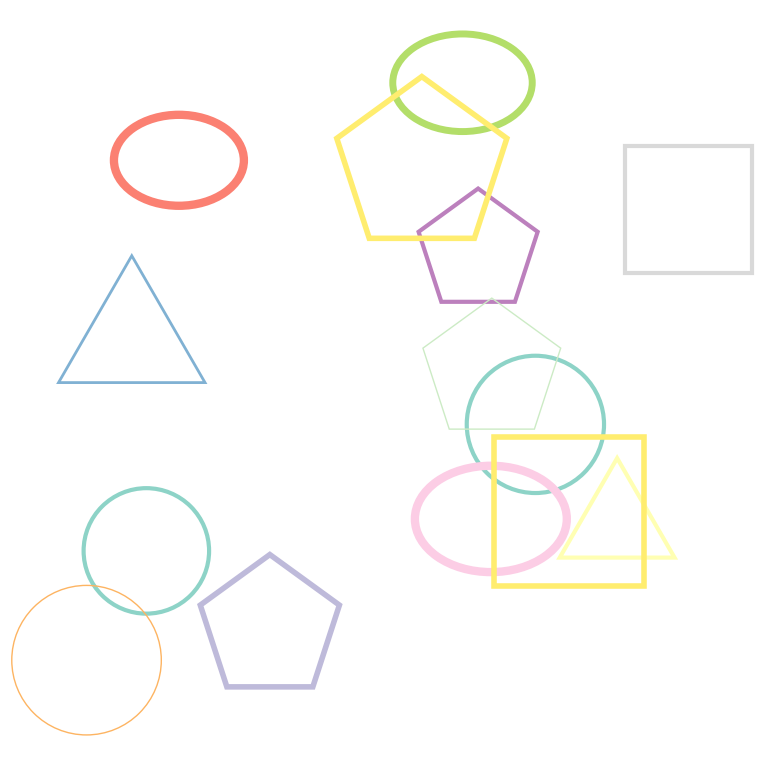[{"shape": "circle", "thickness": 1.5, "radius": 0.45, "center": [0.695, 0.449]}, {"shape": "circle", "thickness": 1.5, "radius": 0.41, "center": [0.19, 0.285]}, {"shape": "triangle", "thickness": 1.5, "radius": 0.43, "center": [0.801, 0.319]}, {"shape": "pentagon", "thickness": 2, "radius": 0.47, "center": [0.35, 0.185]}, {"shape": "oval", "thickness": 3, "radius": 0.42, "center": [0.232, 0.792]}, {"shape": "triangle", "thickness": 1, "radius": 0.55, "center": [0.171, 0.558]}, {"shape": "circle", "thickness": 0.5, "radius": 0.49, "center": [0.112, 0.143]}, {"shape": "oval", "thickness": 2.5, "radius": 0.45, "center": [0.601, 0.893]}, {"shape": "oval", "thickness": 3, "radius": 0.49, "center": [0.637, 0.326]}, {"shape": "square", "thickness": 1.5, "radius": 0.41, "center": [0.894, 0.728]}, {"shape": "pentagon", "thickness": 1.5, "radius": 0.41, "center": [0.621, 0.674]}, {"shape": "pentagon", "thickness": 0.5, "radius": 0.47, "center": [0.639, 0.519]}, {"shape": "square", "thickness": 2, "radius": 0.48, "center": [0.739, 0.336]}, {"shape": "pentagon", "thickness": 2, "radius": 0.58, "center": [0.548, 0.784]}]